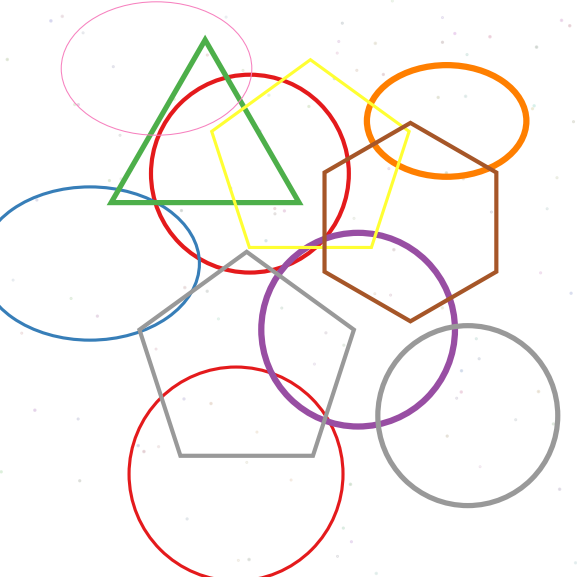[{"shape": "circle", "thickness": 1.5, "radius": 0.93, "center": [0.409, 0.178]}, {"shape": "circle", "thickness": 2, "radius": 0.86, "center": [0.433, 0.698]}, {"shape": "oval", "thickness": 1.5, "radius": 0.95, "center": [0.156, 0.543]}, {"shape": "triangle", "thickness": 2.5, "radius": 0.94, "center": [0.355, 0.742]}, {"shape": "circle", "thickness": 3, "radius": 0.84, "center": [0.62, 0.428]}, {"shape": "oval", "thickness": 3, "radius": 0.69, "center": [0.773, 0.79]}, {"shape": "pentagon", "thickness": 1.5, "radius": 0.9, "center": [0.538, 0.716]}, {"shape": "hexagon", "thickness": 2, "radius": 0.86, "center": [0.711, 0.615]}, {"shape": "oval", "thickness": 0.5, "radius": 0.83, "center": [0.271, 0.881]}, {"shape": "circle", "thickness": 2.5, "radius": 0.78, "center": [0.81, 0.279]}, {"shape": "pentagon", "thickness": 2, "radius": 0.98, "center": [0.427, 0.368]}]